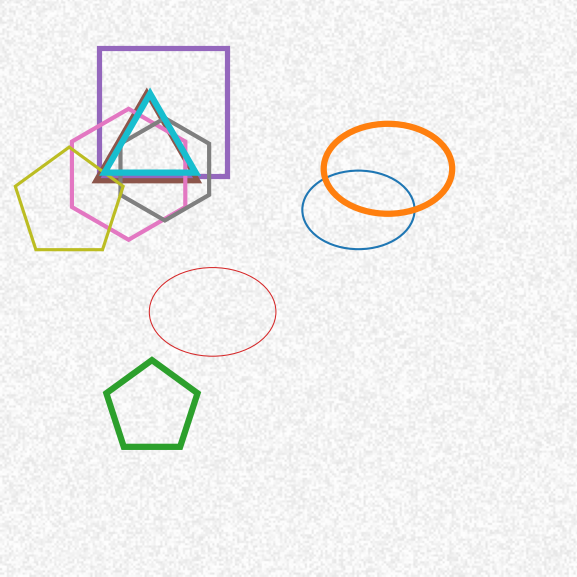[{"shape": "oval", "thickness": 1, "radius": 0.49, "center": [0.621, 0.636]}, {"shape": "oval", "thickness": 3, "radius": 0.56, "center": [0.672, 0.707]}, {"shape": "pentagon", "thickness": 3, "radius": 0.42, "center": [0.263, 0.293]}, {"shape": "oval", "thickness": 0.5, "radius": 0.55, "center": [0.368, 0.459]}, {"shape": "square", "thickness": 2.5, "radius": 0.56, "center": [0.282, 0.805]}, {"shape": "triangle", "thickness": 2.5, "radius": 0.51, "center": [0.254, 0.737]}, {"shape": "hexagon", "thickness": 2, "radius": 0.57, "center": [0.223, 0.697]}, {"shape": "hexagon", "thickness": 2, "radius": 0.44, "center": [0.285, 0.706]}, {"shape": "pentagon", "thickness": 1.5, "radius": 0.49, "center": [0.12, 0.646]}, {"shape": "triangle", "thickness": 3, "radius": 0.46, "center": [0.26, 0.746]}]